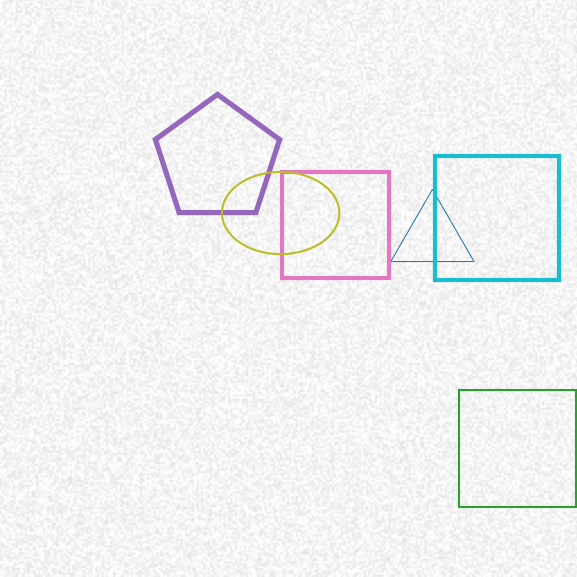[{"shape": "triangle", "thickness": 0.5, "radius": 0.42, "center": [0.749, 0.588]}, {"shape": "square", "thickness": 1, "radius": 0.51, "center": [0.896, 0.223]}, {"shape": "pentagon", "thickness": 2.5, "radius": 0.57, "center": [0.377, 0.723]}, {"shape": "square", "thickness": 2, "radius": 0.46, "center": [0.581, 0.61]}, {"shape": "oval", "thickness": 1, "radius": 0.51, "center": [0.486, 0.63]}, {"shape": "square", "thickness": 2, "radius": 0.54, "center": [0.861, 0.621]}]